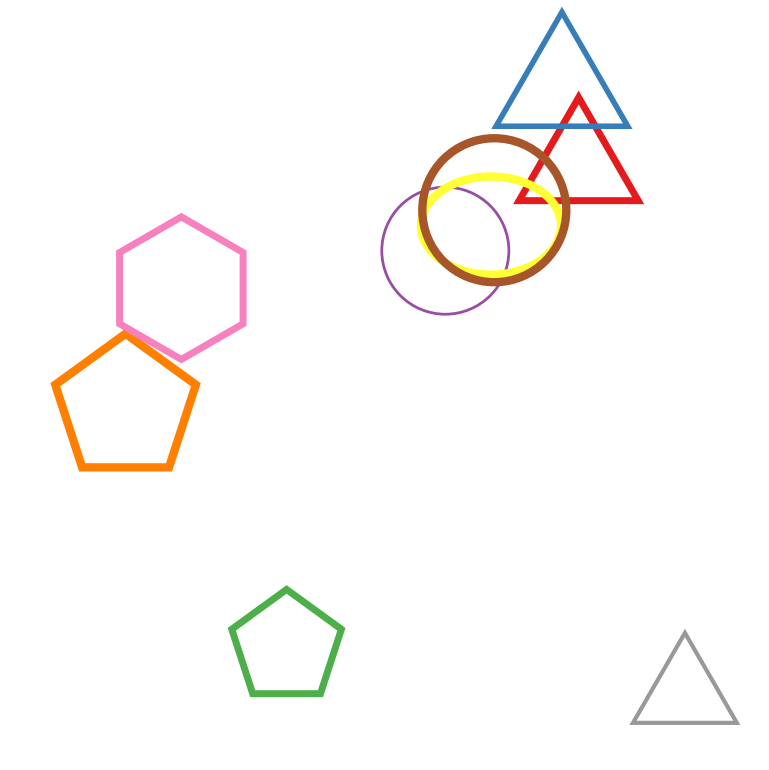[{"shape": "triangle", "thickness": 2.5, "radius": 0.45, "center": [0.751, 0.784]}, {"shape": "triangle", "thickness": 2, "radius": 0.49, "center": [0.73, 0.885]}, {"shape": "pentagon", "thickness": 2.5, "radius": 0.37, "center": [0.372, 0.16]}, {"shape": "circle", "thickness": 1, "radius": 0.41, "center": [0.578, 0.674]}, {"shape": "pentagon", "thickness": 3, "radius": 0.48, "center": [0.163, 0.471]}, {"shape": "oval", "thickness": 3, "radius": 0.46, "center": [0.638, 0.707]}, {"shape": "circle", "thickness": 3, "radius": 0.47, "center": [0.642, 0.727]}, {"shape": "hexagon", "thickness": 2.5, "radius": 0.46, "center": [0.235, 0.626]}, {"shape": "triangle", "thickness": 1.5, "radius": 0.39, "center": [0.89, 0.1]}]